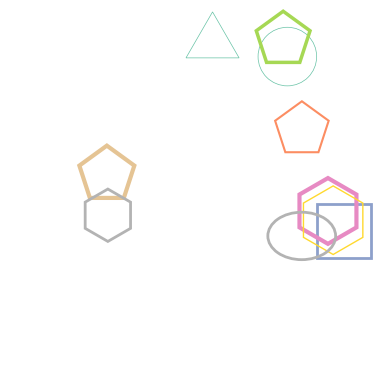[{"shape": "triangle", "thickness": 0.5, "radius": 0.4, "center": [0.552, 0.889]}, {"shape": "circle", "thickness": 0.5, "radius": 0.38, "center": [0.746, 0.853]}, {"shape": "pentagon", "thickness": 1.5, "radius": 0.37, "center": [0.784, 0.664]}, {"shape": "square", "thickness": 2, "radius": 0.35, "center": [0.893, 0.4]}, {"shape": "hexagon", "thickness": 3, "radius": 0.43, "center": [0.852, 0.452]}, {"shape": "pentagon", "thickness": 2.5, "radius": 0.37, "center": [0.736, 0.897]}, {"shape": "hexagon", "thickness": 1, "radius": 0.45, "center": [0.865, 0.428]}, {"shape": "pentagon", "thickness": 3, "radius": 0.38, "center": [0.278, 0.547]}, {"shape": "oval", "thickness": 2, "radius": 0.44, "center": [0.784, 0.387]}, {"shape": "hexagon", "thickness": 2, "radius": 0.34, "center": [0.28, 0.441]}]